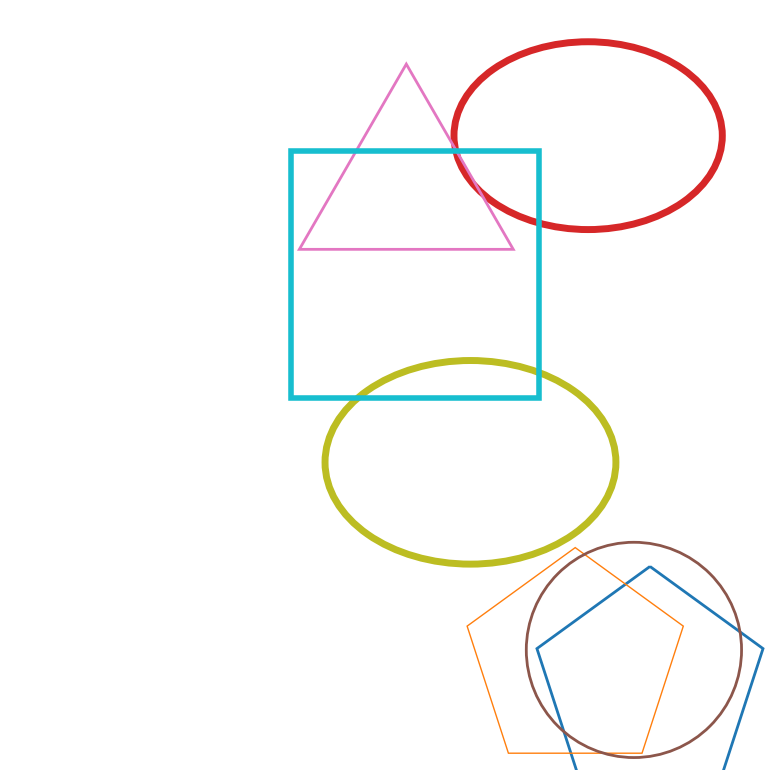[{"shape": "pentagon", "thickness": 1, "radius": 0.77, "center": [0.844, 0.11]}, {"shape": "pentagon", "thickness": 0.5, "radius": 0.74, "center": [0.747, 0.141]}, {"shape": "oval", "thickness": 2.5, "radius": 0.87, "center": [0.764, 0.824]}, {"shape": "circle", "thickness": 1, "radius": 0.7, "center": [0.823, 0.156]}, {"shape": "triangle", "thickness": 1, "radius": 0.8, "center": [0.528, 0.756]}, {"shape": "oval", "thickness": 2.5, "radius": 0.94, "center": [0.611, 0.4]}, {"shape": "square", "thickness": 2, "radius": 0.8, "center": [0.539, 0.644]}]